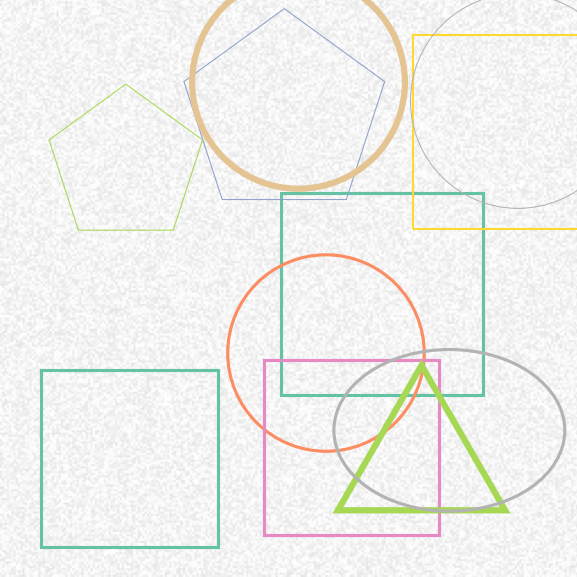[{"shape": "square", "thickness": 1.5, "radius": 0.77, "center": [0.225, 0.206]}, {"shape": "square", "thickness": 1.5, "radius": 0.87, "center": [0.662, 0.49]}, {"shape": "circle", "thickness": 1.5, "radius": 0.85, "center": [0.564, 0.388]}, {"shape": "pentagon", "thickness": 0.5, "radius": 0.91, "center": [0.492, 0.801]}, {"shape": "square", "thickness": 1.5, "radius": 0.76, "center": [0.609, 0.224]}, {"shape": "triangle", "thickness": 3, "radius": 0.84, "center": [0.73, 0.199]}, {"shape": "pentagon", "thickness": 0.5, "radius": 0.7, "center": [0.218, 0.714]}, {"shape": "square", "thickness": 1, "radius": 0.84, "center": [0.883, 0.771]}, {"shape": "circle", "thickness": 3, "radius": 0.92, "center": [0.517, 0.857]}, {"shape": "oval", "thickness": 1.5, "radius": 1.0, "center": [0.778, 0.254]}, {"shape": "circle", "thickness": 0.5, "radius": 0.93, "center": [0.897, 0.824]}]